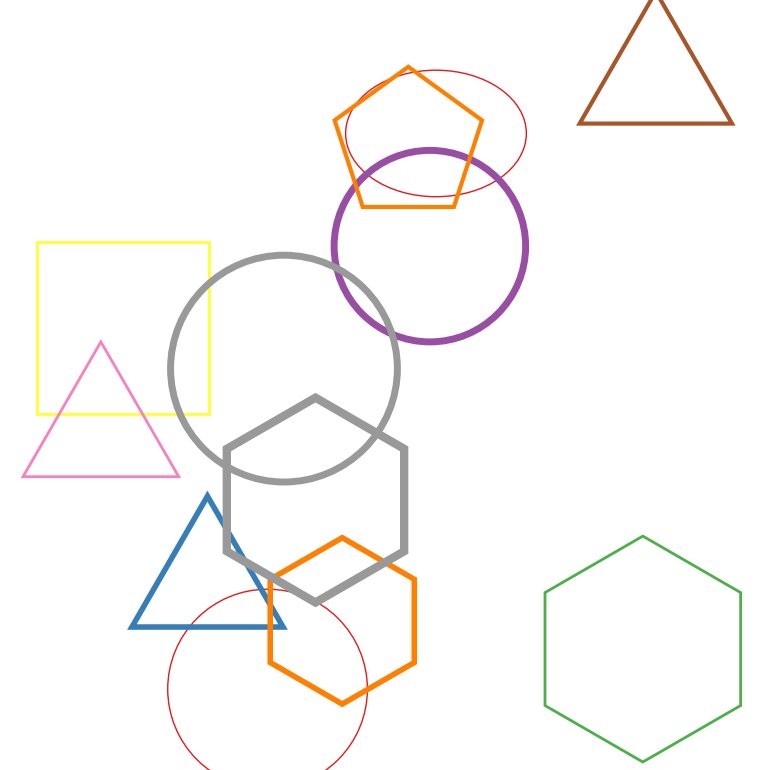[{"shape": "oval", "thickness": 0.5, "radius": 0.59, "center": [0.566, 0.827]}, {"shape": "circle", "thickness": 0.5, "radius": 0.65, "center": [0.347, 0.105]}, {"shape": "triangle", "thickness": 2, "radius": 0.57, "center": [0.269, 0.242]}, {"shape": "hexagon", "thickness": 1, "radius": 0.73, "center": [0.835, 0.157]}, {"shape": "circle", "thickness": 2.5, "radius": 0.62, "center": [0.558, 0.68]}, {"shape": "pentagon", "thickness": 1.5, "radius": 0.5, "center": [0.53, 0.813]}, {"shape": "hexagon", "thickness": 2, "radius": 0.54, "center": [0.445, 0.194]}, {"shape": "square", "thickness": 1, "radius": 0.56, "center": [0.16, 0.575]}, {"shape": "triangle", "thickness": 1.5, "radius": 0.57, "center": [0.852, 0.897]}, {"shape": "triangle", "thickness": 1, "radius": 0.58, "center": [0.131, 0.439]}, {"shape": "circle", "thickness": 2.5, "radius": 0.74, "center": [0.369, 0.521]}, {"shape": "hexagon", "thickness": 3, "radius": 0.66, "center": [0.41, 0.351]}]